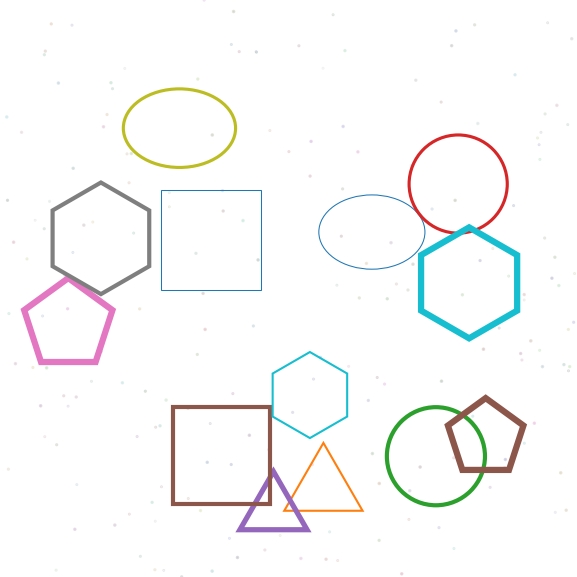[{"shape": "square", "thickness": 0.5, "radius": 0.43, "center": [0.365, 0.583]}, {"shape": "oval", "thickness": 0.5, "radius": 0.46, "center": [0.644, 0.597]}, {"shape": "triangle", "thickness": 1, "radius": 0.39, "center": [0.56, 0.154]}, {"shape": "circle", "thickness": 2, "radius": 0.42, "center": [0.755, 0.209]}, {"shape": "circle", "thickness": 1.5, "radius": 0.42, "center": [0.793, 0.68]}, {"shape": "triangle", "thickness": 2.5, "radius": 0.34, "center": [0.474, 0.115]}, {"shape": "square", "thickness": 2, "radius": 0.42, "center": [0.383, 0.21]}, {"shape": "pentagon", "thickness": 3, "radius": 0.34, "center": [0.841, 0.241]}, {"shape": "pentagon", "thickness": 3, "radius": 0.4, "center": [0.118, 0.437]}, {"shape": "hexagon", "thickness": 2, "radius": 0.48, "center": [0.175, 0.586]}, {"shape": "oval", "thickness": 1.5, "radius": 0.49, "center": [0.311, 0.777]}, {"shape": "hexagon", "thickness": 3, "radius": 0.48, "center": [0.812, 0.509]}, {"shape": "hexagon", "thickness": 1, "radius": 0.37, "center": [0.537, 0.315]}]